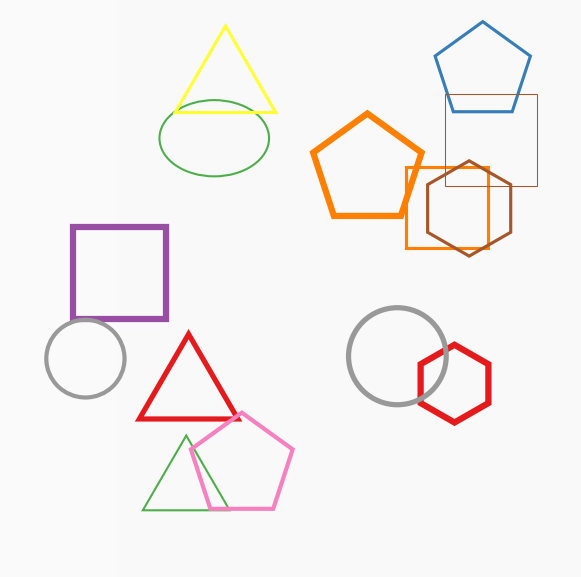[{"shape": "triangle", "thickness": 2.5, "radius": 0.49, "center": [0.324, 0.323]}, {"shape": "hexagon", "thickness": 3, "radius": 0.34, "center": [0.782, 0.335]}, {"shape": "pentagon", "thickness": 1.5, "radius": 0.43, "center": [0.831, 0.875]}, {"shape": "triangle", "thickness": 1, "radius": 0.43, "center": [0.32, 0.159]}, {"shape": "oval", "thickness": 1, "radius": 0.47, "center": [0.369, 0.76]}, {"shape": "square", "thickness": 3, "radius": 0.4, "center": [0.205, 0.526]}, {"shape": "square", "thickness": 1.5, "radius": 0.35, "center": [0.769, 0.64]}, {"shape": "pentagon", "thickness": 3, "radius": 0.49, "center": [0.632, 0.705]}, {"shape": "triangle", "thickness": 1.5, "radius": 0.5, "center": [0.388, 0.854]}, {"shape": "hexagon", "thickness": 1.5, "radius": 0.41, "center": [0.807, 0.638]}, {"shape": "square", "thickness": 0.5, "radius": 0.4, "center": [0.845, 0.757]}, {"shape": "pentagon", "thickness": 2, "radius": 0.46, "center": [0.416, 0.193]}, {"shape": "circle", "thickness": 2, "radius": 0.34, "center": [0.147, 0.378]}, {"shape": "circle", "thickness": 2.5, "radius": 0.42, "center": [0.684, 0.382]}]